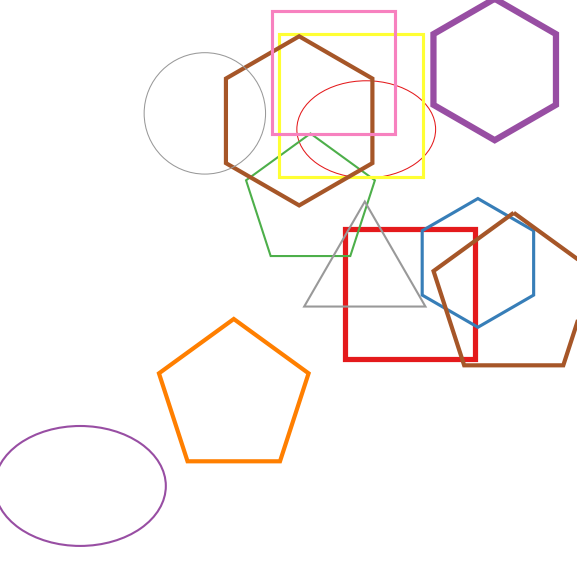[{"shape": "square", "thickness": 2.5, "radius": 0.56, "center": [0.71, 0.489]}, {"shape": "oval", "thickness": 0.5, "radius": 0.6, "center": [0.634, 0.775]}, {"shape": "hexagon", "thickness": 1.5, "radius": 0.56, "center": [0.828, 0.544]}, {"shape": "pentagon", "thickness": 1, "radius": 0.59, "center": [0.538, 0.651]}, {"shape": "hexagon", "thickness": 3, "radius": 0.61, "center": [0.857, 0.879]}, {"shape": "oval", "thickness": 1, "radius": 0.74, "center": [0.139, 0.158]}, {"shape": "pentagon", "thickness": 2, "radius": 0.68, "center": [0.405, 0.311]}, {"shape": "square", "thickness": 1.5, "radius": 0.62, "center": [0.608, 0.817]}, {"shape": "pentagon", "thickness": 2, "radius": 0.73, "center": [0.89, 0.485]}, {"shape": "hexagon", "thickness": 2, "radius": 0.73, "center": [0.518, 0.79]}, {"shape": "square", "thickness": 1.5, "radius": 0.53, "center": [0.577, 0.874]}, {"shape": "triangle", "thickness": 1, "radius": 0.61, "center": [0.632, 0.529]}, {"shape": "circle", "thickness": 0.5, "radius": 0.53, "center": [0.355, 0.803]}]